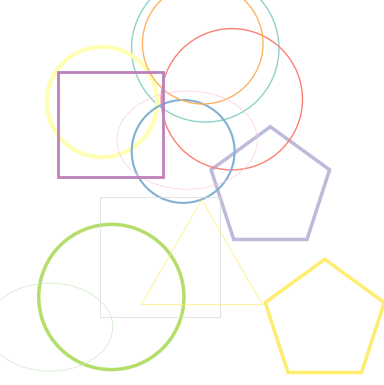[{"shape": "circle", "thickness": 1, "radius": 0.96, "center": [0.533, 0.874]}, {"shape": "circle", "thickness": 3, "radius": 0.72, "center": [0.265, 0.735]}, {"shape": "pentagon", "thickness": 2.5, "radius": 0.81, "center": [0.702, 0.509]}, {"shape": "circle", "thickness": 1, "radius": 0.92, "center": [0.602, 0.742]}, {"shape": "circle", "thickness": 1.5, "radius": 0.67, "center": [0.476, 0.607]}, {"shape": "circle", "thickness": 1, "radius": 0.78, "center": [0.527, 0.886]}, {"shape": "circle", "thickness": 2.5, "radius": 0.94, "center": [0.289, 0.229]}, {"shape": "oval", "thickness": 0.5, "radius": 0.91, "center": [0.486, 0.636]}, {"shape": "square", "thickness": 0.5, "radius": 0.78, "center": [0.416, 0.333]}, {"shape": "square", "thickness": 2, "radius": 0.68, "center": [0.286, 0.677]}, {"shape": "oval", "thickness": 0.5, "radius": 0.82, "center": [0.13, 0.15]}, {"shape": "pentagon", "thickness": 2.5, "radius": 0.81, "center": [0.844, 0.164]}, {"shape": "triangle", "thickness": 0.5, "radius": 0.91, "center": [0.524, 0.299]}]